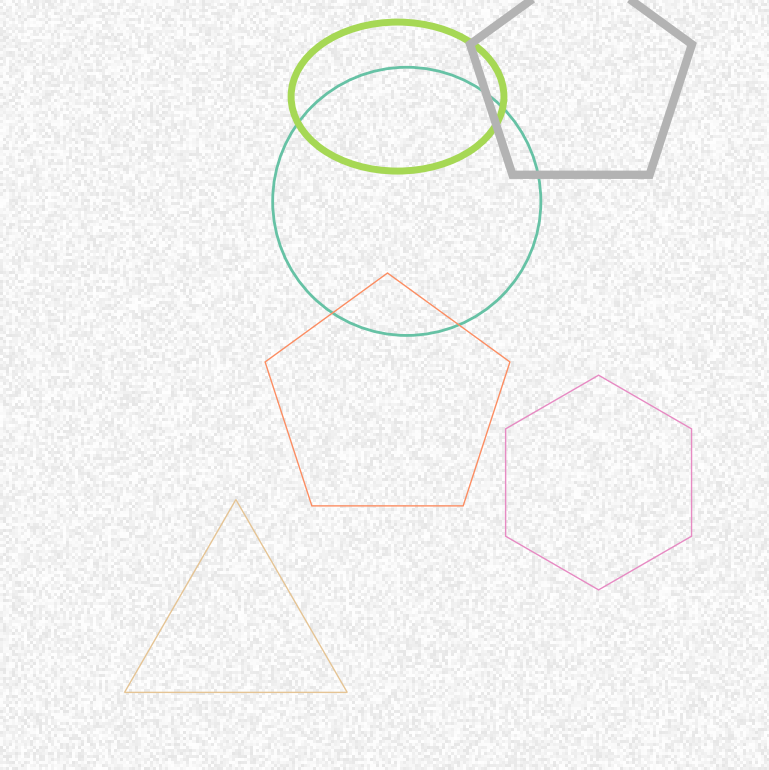[{"shape": "circle", "thickness": 1, "radius": 0.87, "center": [0.528, 0.739]}, {"shape": "pentagon", "thickness": 0.5, "radius": 0.84, "center": [0.503, 0.478]}, {"shape": "hexagon", "thickness": 0.5, "radius": 0.7, "center": [0.777, 0.373]}, {"shape": "oval", "thickness": 2.5, "radius": 0.69, "center": [0.516, 0.875]}, {"shape": "triangle", "thickness": 0.5, "radius": 0.83, "center": [0.306, 0.184]}, {"shape": "pentagon", "thickness": 3, "radius": 0.76, "center": [0.755, 0.896]}]